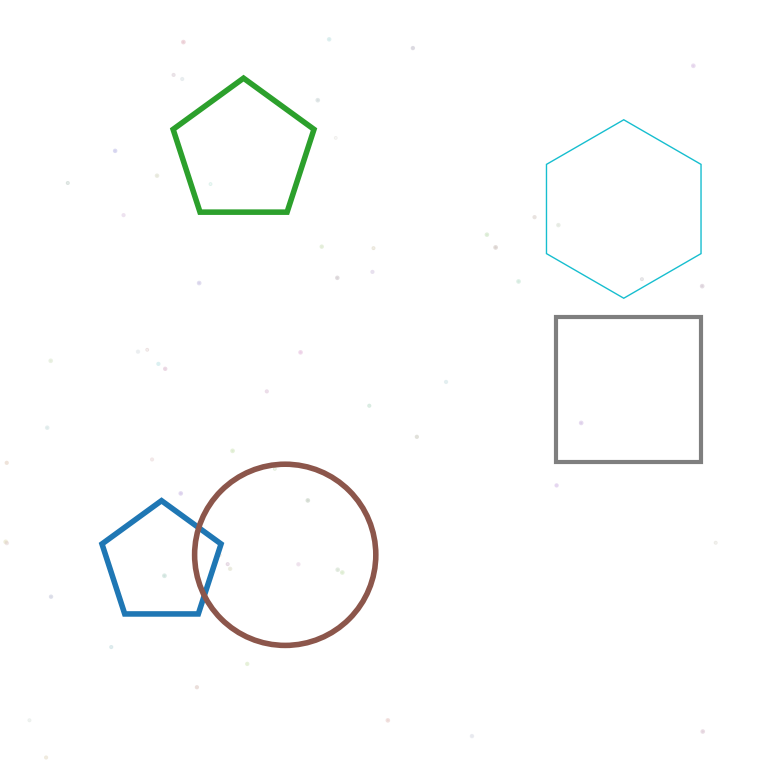[{"shape": "pentagon", "thickness": 2, "radius": 0.41, "center": [0.21, 0.268]}, {"shape": "pentagon", "thickness": 2, "radius": 0.48, "center": [0.316, 0.802]}, {"shape": "circle", "thickness": 2, "radius": 0.59, "center": [0.37, 0.279]}, {"shape": "square", "thickness": 1.5, "radius": 0.47, "center": [0.816, 0.494]}, {"shape": "hexagon", "thickness": 0.5, "radius": 0.58, "center": [0.81, 0.729]}]